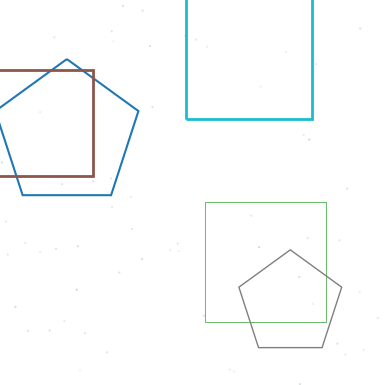[{"shape": "pentagon", "thickness": 1.5, "radius": 0.98, "center": [0.174, 0.651]}, {"shape": "square", "thickness": 0.5, "radius": 0.78, "center": [0.689, 0.319]}, {"shape": "square", "thickness": 2, "radius": 0.69, "center": [0.103, 0.681]}, {"shape": "pentagon", "thickness": 1, "radius": 0.7, "center": [0.754, 0.211]}, {"shape": "square", "thickness": 2, "radius": 0.82, "center": [0.646, 0.853]}]